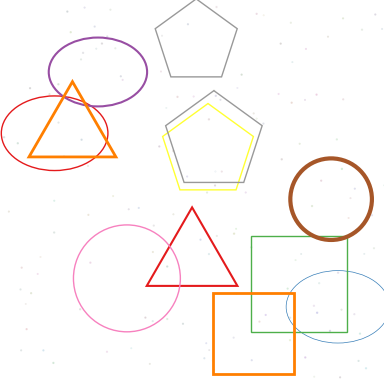[{"shape": "oval", "thickness": 1, "radius": 0.69, "center": [0.142, 0.654]}, {"shape": "triangle", "thickness": 1.5, "radius": 0.68, "center": [0.499, 0.325]}, {"shape": "oval", "thickness": 0.5, "radius": 0.67, "center": [0.878, 0.203]}, {"shape": "square", "thickness": 1, "radius": 0.62, "center": [0.777, 0.262]}, {"shape": "oval", "thickness": 1.5, "radius": 0.64, "center": [0.254, 0.813]}, {"shape": "square", "thickness": 2, "radius": 0.52, "center": [0.658, 0.134]}, {"shape": "triangle", "thickness": 2, "radius": 0.65, "center": [0.188, 0.658]}, {"shape": "pentagon", "thickness": 1, "radius": 0.62, "center": [0.54, 0.607]}, {"shape": "circle", "thickness": 3, "radius": 0.53, "center": [0.86, 0.483]}, {"shape": "circle", "thickness": 1, "radius": 0.69, "center": [0.33, 0.277]}, {"shape": "pentagon", "thickness": 1, "radius": 0.56, "center": [0.51, 0.891]}, {"shape": "pentagon", "thickness": 1, "radius": 0.66, "center": [0.556, 0.633]}]